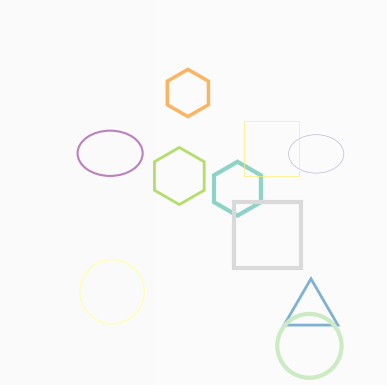[{"shape": "hexagon", "thickness": 3, "radius": 0.35, "center": [0.613, 0.51]}, {"shape": "circle", "thickness": 1, "radius": 0.42, "center": [0.289, 0.242]}, {"shape": "oval", "thickness": 0.5, "radius": 0.36, "center": [0.816, 0.6]}, {"shape": "triangle", "thickness": 2, "radius": 0.4, "center": [0.802, 0.196]}, {"shape": "hexagon", "thickness": 2.5, "radius": 0.31, "center": [0.485, 0.758]}, {"shape": "hexagon", "thickness": 2, "radius": 0.37, "center": [0.463, 0.543]}, {"shape": "square", "thickness": 3, "radius": 0.43, "center": [0.691, 0.389]}, {"shape": "oval", "thickness": 1.5, "radius": 0.42, "center": [0.284, 0.602]}, {"shape": "circle", "thickness": 3, "radius": 0.41, "center": [0.798, 0.102]}, {"shape": "square", "thickness": 0.5, "radius": 0.36, "center": [0.701, 0.615]}]